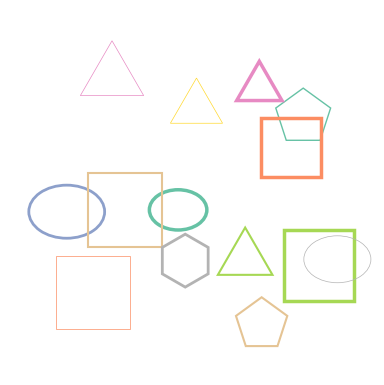[{"shape": "oval", "thickness": 2.5, "radius": 0.37, "center": [0.463, 0.455]}, {"shape": "pentagon", "thickness": 1, "radius": 0.37, "center": [0.788, 0.696]}, {"shape": "square", "thickness": 2.5, "radius": 0.38, "center": [0.756, 0.617]}, {"shape": "square", "thickness": 0.5, "radius": 0.48, "center": [0.241, 0.24]}, {"shape": "oval", "thickness": 2, "radius": 0.49, "center": [0.173, 0.45]}, {"shape": "triangle", "thickness": 0.5, "radius": 0.47, "center": [0.291, 0.799]}, {"shape": "triangle", "thickness": 2.5, "radius": 0.34, "center": [0.674, 0.773]}, {"shape": "triangle", "thickness": 1.5, "radius": 0.41, "center": [0.637, 0.327]}, {"shape": "square", "thickness": 2.5, "radius": 0.46, "center": [0.829, 0.311]}, {"shape": "triangle", "thickness": 0.5, "radius": 0.39, "center": [0.51, 0.719]}, {"shape": "square", "thickness": 1.5, "radius": 0.48, "center": [0.324, 0.454]}, {"shape": "pentagon", "thickness": 1.5, "radius": 0.35, "center": [0.68, 0.158]}, {"shape": "hexagon", "thickness": 2, "radius": 0.34, "center": [0.481, 0.323]}, {"shape": "oval", "thickness": 0.5, "radius": 0.44, "center": [0.876, 0.327]}]